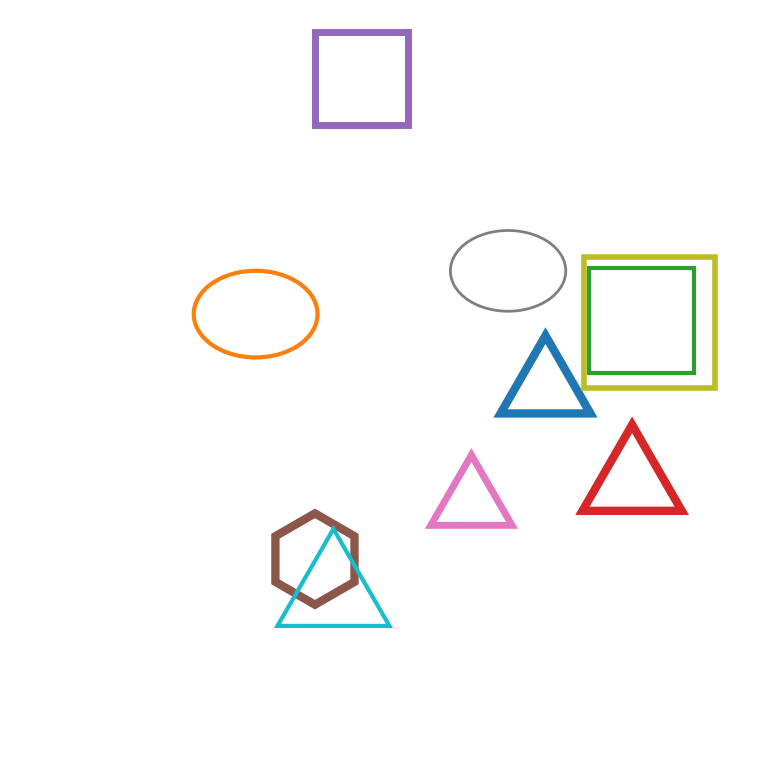[{"shape": "triangle", "thickness": 3, "radius": 0.34, "center": [0.708, 0.497]}, {"shape": "oval", "thickness": 1.5, "radius": 0.4, "center": [0.332, 0.592]}, {"shape": "square", "thickness": 1.5, "radius": 0.34, "center": [0.833, 0.583]}, {"shape": "triangle", "thickness": 3, "radius": 0.37, "center": [0.821, 0.374]}, {"shape": "square", "thickness": 2.5, "radius": 0.3, "center": [0.47, 0.898]}, {"shape": "hexagon", "thickness": 3, "radius": 0.3, "center": [0.409, 0.274]}, {"shape": "triangle", "thickness": 2.5, "radius": 0.3, "center": [0.612, 0.348]}, {"shape": "oval", "thickness": 1, "radius": 0.37, "center": [0.66, 0.648]}, {"shape": "square", "thickness": 2, "radius": 0.43, "center": [0.844, 0.582]}, {"shape": "triangle", "thickness": 1.5, "radius": 0.42, "center": [0.433, 0.229]}]